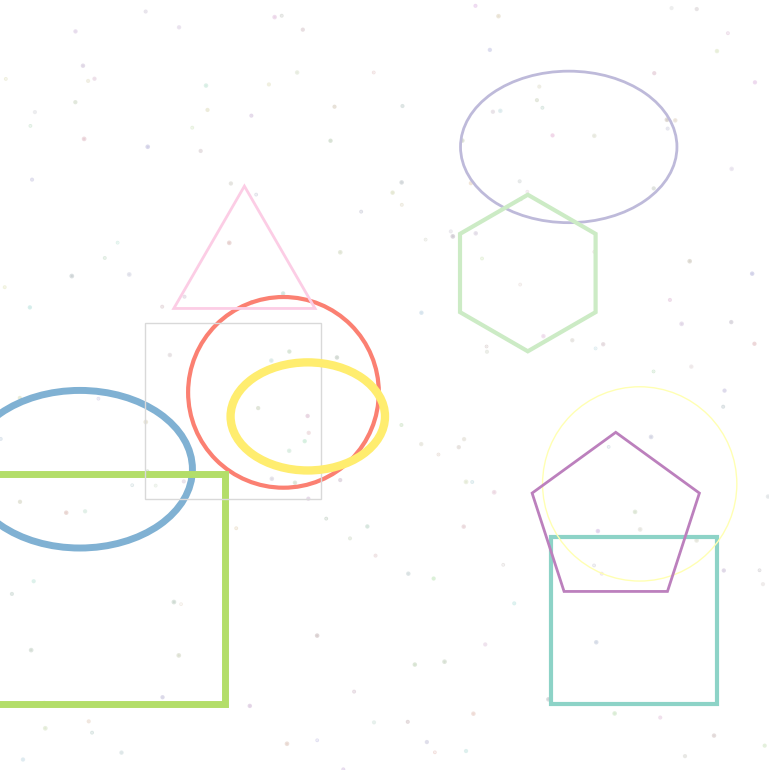[{"shape": "square", "thickness": 1.5, "radius": 0.54, "center": [0.823, 0.195]}, {"shape": "circle", "thickness": 0.5, "radius": 0.63, "center": [0.831, 0.372]}, {"shape": "oval", "thickness": 1, "radius": 0.7, "center": [0.739, 0.809]}, {"shape": "circle", "thickness": 1.5, "radius": 0.62, "center": [0.368, 0.49]}, {"shape": "oval", "thickness": 2.5, "radius": 0.73, "center": [0.104, 0.391]}, {"shape": "square", "thickness": 2.5, "radius": 0.75, "center": [0.143, 0.235]}, {"shape": "triangle", "thickness": 1, "radius": 0.53, "center": [0.317, 0.652]}, {"shape": "square", "thickness": 0.5, "radius": 0.57, "center": [0.302, 0.466]}, {"shape": "pentagon", "thickness": 1, "radius": 0.57, "center": [0.8, 0.324]}, {"shape": "hexagon", "thickness": 1.5, "radius": 0.51, "center": [0.685, 0.645]}, {"shape": "oval", "thickness": 3, "radius": 0.5, "center": [0.4, 0.459]}]